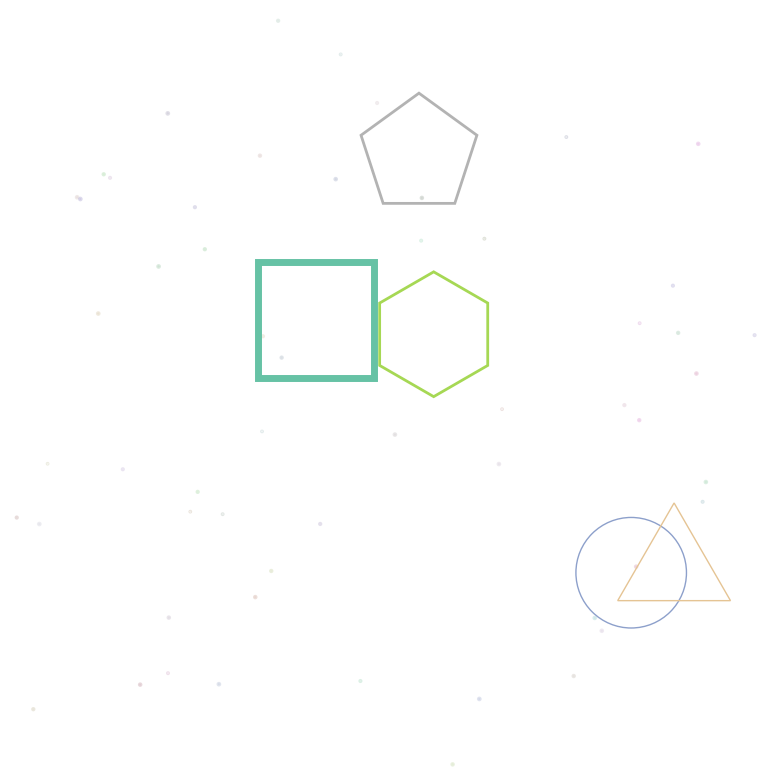[{"shape": "square", "thickness": 2.5, "radius": 0.38, "center": [0.411, 0.584]}, {"shape": "circle", "thickness": 0.5, "radius": 0.36, "center": [0.82, 0.256]}, {"shape": "hexagon", "thickness": 1, "radius": 0.41, "center": [0.563, 0.566]}, {"shape": "triangle", "thickness": 0.5, "radius": 0.42, "center": [0.875, 0.262]}, {"shape": "pentagon", "thickness": 1, "radius": 0.4, "center": [0.544, 0.8]}]